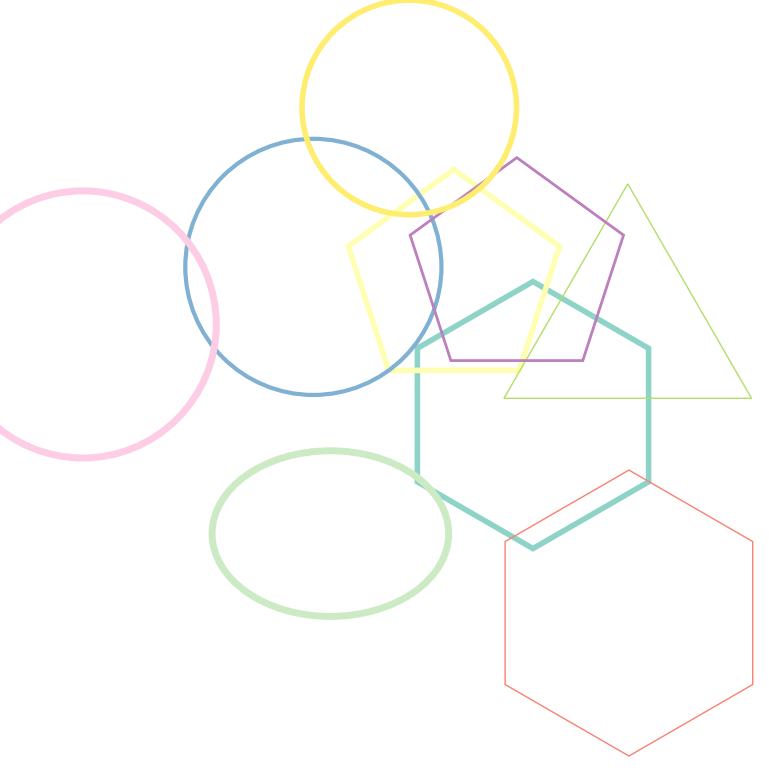[{"shape": "hexagon", "thickness": 2, "radius": 0.87, "center": [0.692, 0.461]}, {"shape": "pentagon", "thickness": 2, "radius": 0.72, "center": [0.589, 0.636]}, {"shape": "hexagon", "thickness": 0.5, "radius": 0.93, "center": [0.817, 0.204]}, {"shape": "circle", "thickness": 1.5, "radius": 0.83, "center": [0.407, 0.653]}, {"shape": "triangle", "thickness": 0.5, "radius": 0.93, "center": [0.815, 0.576]}, {"shape": "circle", "thickness": 2.5, "radius": 0.87, "center": [0.107, 0.579]}, {"shape": "pentagon", "thickness": 1, "radius": 0.73, "center": [0.671, 0.65]}, {"shape": "oval", "thickness": 2.5, "radius": 0.77, "center": [0.429, 0.307]}, {"shape": "circle", "thickness": 2, "radius": 0.7, "center": [0.532, 0.86]}]